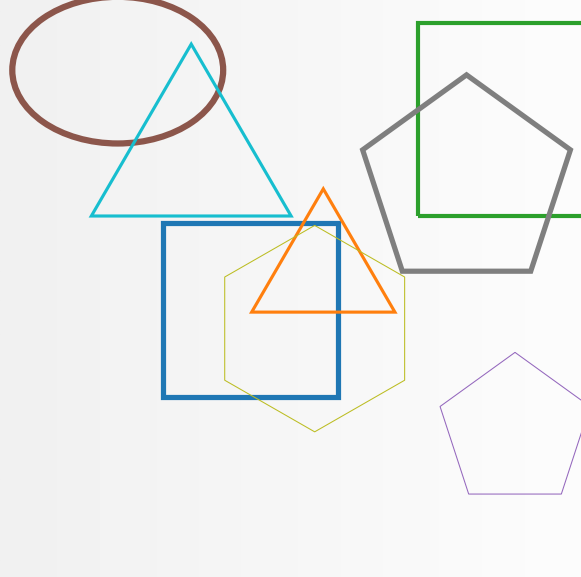[{"shape": "square", "thickness": 2.5, "radius": 0.75, "center": [0.431, 0.462]}, {"shape": "triangle", "thickness": 1.5, "radius": 0.71, "center": [0.556, 0.53]}, {"shape": "square", "thickness": 2, "radius": 0.84, "center": [0.886, 0.793]}, {"shape": "pentagon", "thickness": 0.5, "radius": 0.68, "center": [0.886, 0.253]}, {"shape": "oval", "thickness": 3, "radius": 0.91, "center": [0.203, 0.878]}, {"shape": "pentagon", "thickness": 2.5, "radius": 0.94, "center": [0.803, 0.682]}, {"shape": "hexagon", "thickness": 0.5, "radius": 0.89, "center": [0.541, 0.43]}, {"shape": "triangle", "thickness": 1.5, "radius": 0.99, "center": [0.329, 0.724]}]